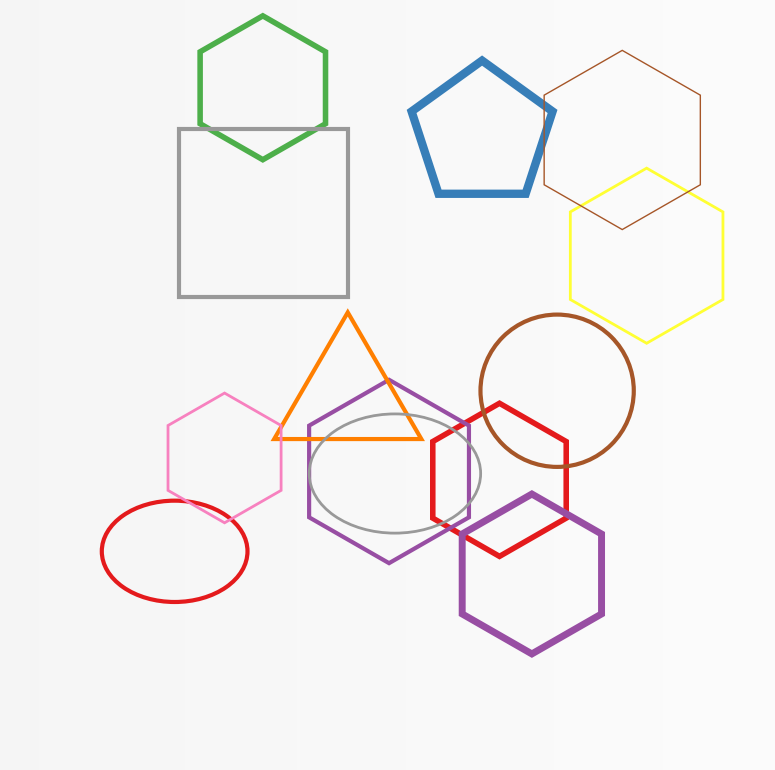[{"shape": "oval", "thickness": 1.5, "radius": 0.47, "center": [0.225, 0.284]}, {"shape": "hexagon", "thickness": 2, "radius": 0.5, "center": [0.645, 0.377]}, {"shape": "pentagon", "thickness": 3, "radius": 0.48, "center": [0.622, 0.826]}, {"shape": "hexagon", "thickness": 2, "radius": 0.47, "center": [0.339, 0.886]}, {"shape": "hexagon", "thickness": 2.5, "radius": 0.52, "center": [0.686, 0.255]}, {"shape": "hexagon", "thickness": 1.5, "radius": 0.6, "center": [0.502, 0.388]}, {"shape": "triangle", "thickness": 1.5, "radius": 0.55, "center": [0.449, 0.485]}, {"shape": "hexagon", "thickness": 1, "radius": 0.57, "center": [0.834, 0.668]}, {"shape": "circle", "thickness": 1.5, "radius": 0.49, "center": [0.719, 0.493]}, {"shape": "hexagon", "thickness": 0.5, "radius": 0.58, "center": [0.803, 0.818]}, {"shape": "hexagon", "thickness": 1, "radius": 0.42, "center": [0.29, 0.405]}, {"shape": "square", "thickness": 1.5, "radius": 0.55, "center": [0.34, 0.723]}, {"shape": "oval", "thickness": 1, "radius": 0.55, "center": [0.51, 0.385]}]